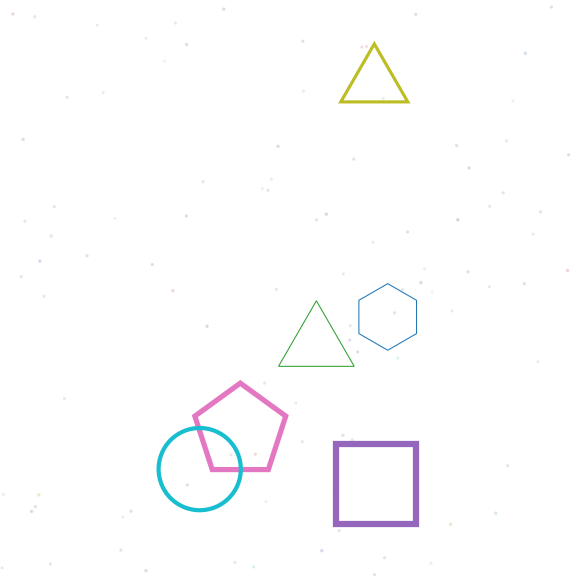[{"shape": "hexagon", "thickness": 0.5, "radius": 0.29, "center": [0.671, 0.45]}, {"shape": "triangle", "thickness": 0.5, "radius": 0.38, "center": [0.548, 0.403]}, {"shape": "square", "thickness": 3, "radius": 0.35, "center": [0.652, 0.162]}, {"shape": "pentagon", "thickness": 2.5, "radius": 0.41, "center": [0.416, 0.253]}, {"shape": "triangle", "thickness": 1.5, "radius": 0.33, "center": [0.648, 0.856]}, {"shape": "circle", "thickness": 2, "radius": 0.36, "center": [0.346, 0.187]}]